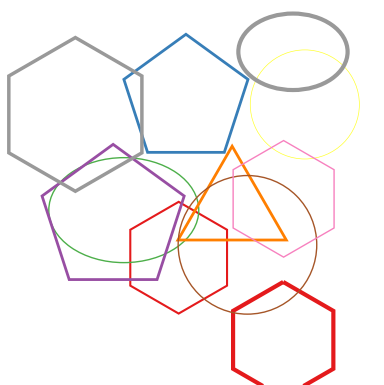[{"shape": "hexagon", "thickness": 3, "radius": 0.75, "center": [0.736, 0.117]}, {"shape": "hexagon", "thickness": 1.5, "radius": 0.73, "center": [0.464, 0.331]}, {"shape": "pentagon", "thickness": 2, "radius": 0.85, "center": [0.483, 0.741]}, {"shape": "oval", "thickness": 1, "radius": 0.97, "center": [0.322, 0.454]}, {"shape": "pentagon", "thickness": 2, "radius": 0.97, "center": [0.294, 0.431]}, {"shape": "triangle", "thickness": 2, "radius": 0.81, "center": [0.603, 0.458]}, {"shape": "circle", "thickness": 0.5, "radius": 0.71, "center": [0.792, 0.729]}, {"shape": "circle", "thickness": 1, "radius": 0.9, "center": [0.643, 0.364]}, {"shape": "hexagon", "thickness": 1, "radius": 0.76, "center": [0.737, 0.484]}, {"shape": "hexagon", "thickness": 2.5, "radius": 1.0, "center": [0.196, 0.703]}, {"shape": "oval", "thickness": 3, "radius": 0.71, "center": [0.761, 0.865]}]